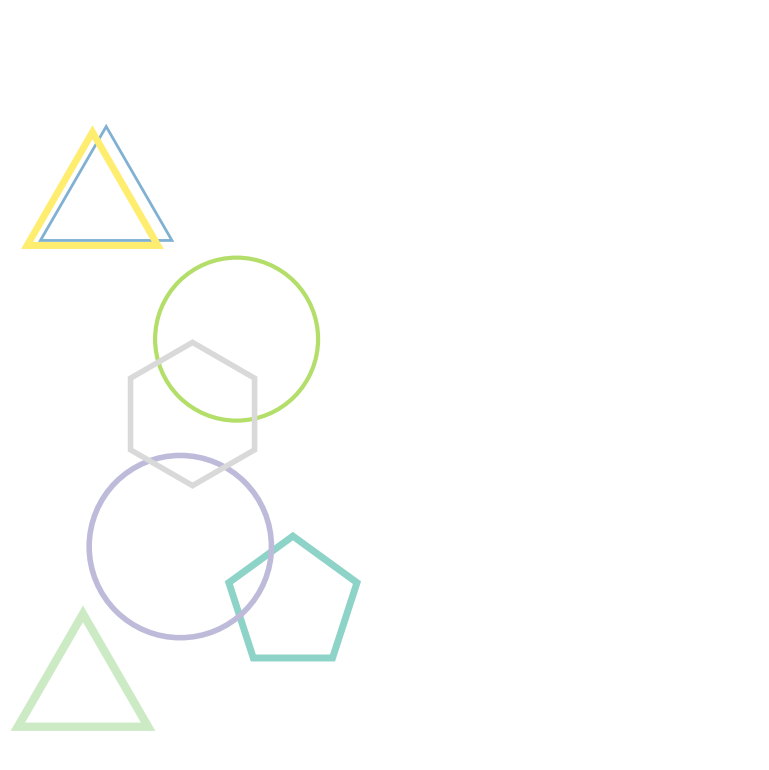[{"shape": "pentagon", "thickness": 2.5, "radius": 0.44, "center": [0.38, 0.216]}, {"shape": "circle", "thickness": 2, "radius": 0.59, "center": [0.234, 0.29]}, {"shape": "triangle", "thickness": 1, "radius": 0.49, "center": [0.138, 0.737]}, {"shape": "circle", "thickness": 1.5, "radius": 0.53, "center": [0.307, 0.56]}, {"shape": "hexagon", "thickness": 2, "radius": 0.47, "center": [0.25, 0.462]}, {"shape": "triangle", "thickness": 3, "radius": 0.49, "center": [0.108, 0.105]}, {"shape": "triangle", "thickness": 2.5, "radius": 0.49, "center": [0.12, 0.73]}]